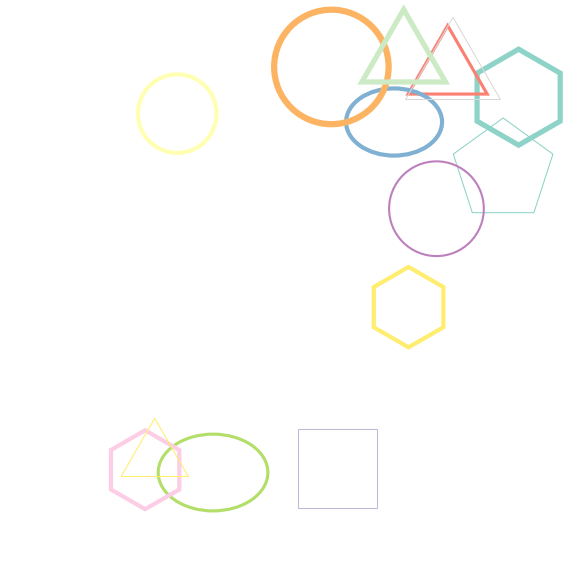[{"shape": "pentagon", "thickness": 0.5, "radius": 0.45, "center": [0.871, 0.704]}, {"shape": "hexagon", "thickness": 2.5, "radius": 0.42, "center": [0.898, 0.831]}, {"shape": "circle", "thickness": 2, "radius": 0.34, "center": [0.307, 0.802]}, {"shape": "square", "thickness": 0.5, "radius": 0.34, "center": [0.584, 0.188]}, {"shape": "triangle", "thickness": 1.5, "radius": 0.4, "center": [0.775, 0.876]}, {"shape": "oval", "thickness": 2, "radius": 0.42, "center": [0.682, 0.788]}, {"shape": "circle", "thickness": 3, "radius": 0.5, "center": [0.574, 0.883]}, {"shape": "oval", "thickness": 1.5, "radius": 0.47, "center": [0.369, 0.181]}, {"shape": "hexagon", "thickness": 2, "radius": 0.34, "center": [0.251, 0.186]}, {"shape": "triangle", "thickness": 0.5, "radius": 0.47, "center": [0.784, 0.874]}, {"shape": "circle", "thickness": 1, "radius": 0.41, "center": [0.756, 0.638]}, {"shape": "triangle", "thickness": 2.5, "radius": 0.42, "center": [0.699, 0.899]}, {"shape": "hexagon", "thickness": 2, "radius": 0.35, "center": [0.708, 0.467]}, {"shape": "triangle", "thickness": 0.5, "radius": 0.34, "center": [0.268, 0.208]}]